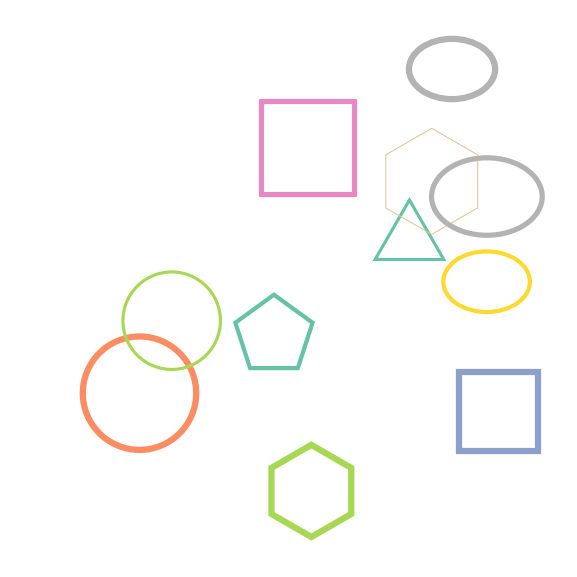[{"shape": "triangle", "thickness": 1.5, "radius": 0.34, "center": [0.709, 0.584]}, {"shape": "pentagon", "thickness": 2, "radius": 0.35, "center": [0.474, 0.419]}, {"shape": "circle", "thickness": 3, "radius": 0.49, "center": [0.242, 0.318]}, {"shape": "square", "thickness": 3, "radius": 0.34, "center": [0.863, 0.287]}, {"shape": "square", "thickness": 2.5, "radius": 0.4, "center": [0.533, 0.744]}, {"shape": "hexagon", "thickness": 3, "radius": 0.4, "center": [0.539, 0.149]}, {"shape": "circle", "thickness": 1.5, "radius": 0.42, "center": [0.297, 0.444]}, {"shape": "oval", "thickness": 2, "radius": 0.37, "center": [0.843, 0.511]}, {"shape": "hexagon", "thickness": 0.5, "radius": 0.46, "center": [0.748, 0.685]}, {"shape": "oval", "thickness": 3, "radius": 0.37, "center": [0.783, 0.88]}, {"shape": "oval", "thickness": 2.5, "radius": 0.48, "center": [0.843, 0.659]}]